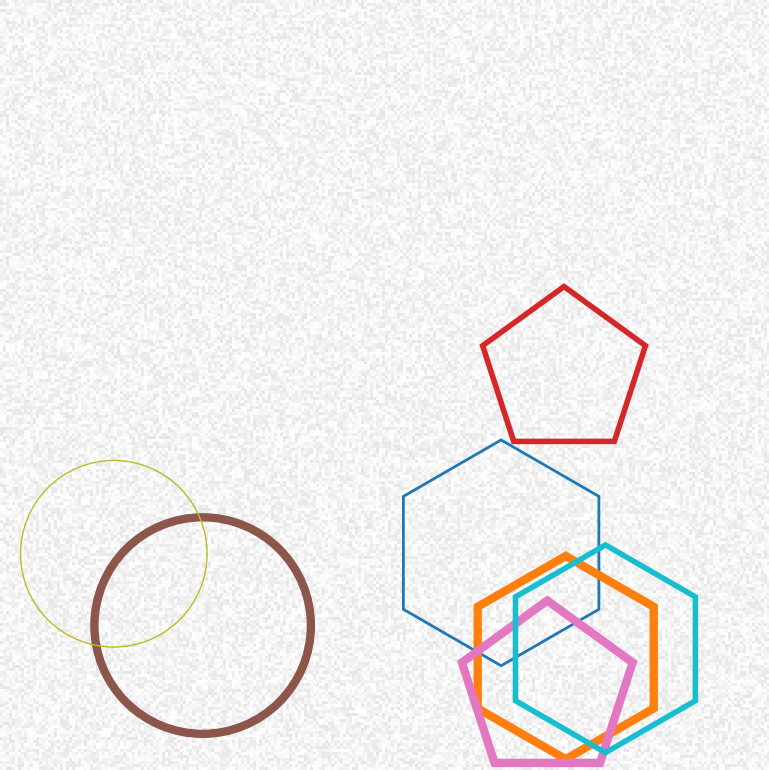[{"shape": "hexagon", "thickness": 1, "radius": 0.73, "center": [0.651, 0.282]}, {"shape": "hexagon", "thickness": 3, "radius": 0.66, "center": [0.735, 0.146]}, {"shape": "pentagon", "thickness": 2, "radius": 0.56, "center": [0.733, 0.517]}, {"shape": "circle", "thickness": 3, "radius": 0.7, "center": [0.263, 0.188]}, {"shape": "pentagon", "thickness": 3, "radius": 0.58, "center": [0.711, 0.104]}, {"shape": "circle", "thickness": 0.5, "radius": 0.61, "center": [0.148, 0.281]}, {"shape": "hexagon", "thickness": 2, "radius": 0.67, "center": [0.786, 0.157]}]